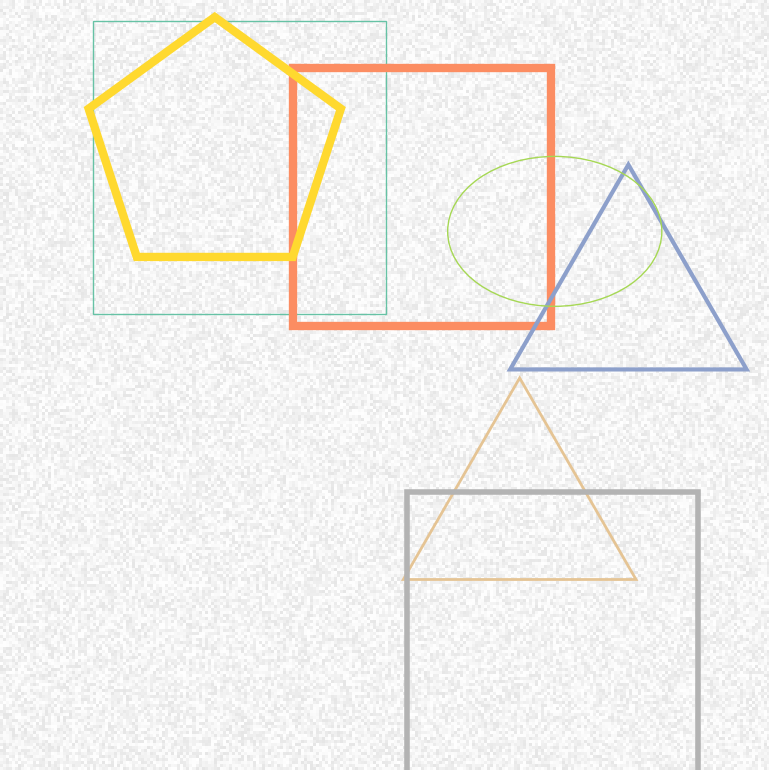[{"shape": "square", "thickness": 0.5, "radius": 0.95, "center": [0.311, 0.782]}, {"shape": "square", "thickness": 3, "radius": 0.84, "center": [0.548, 0.744]}, {"shape": "triangle", "thickness": 1.5, "radius": 0.89, "center": [0.816, 0.609]}, {"shape": "oval", "thickness": 0.5, "radius": 0.7, "center": [0.72, 0.7]}, {"shape": "pentagon", "thickness": 3, "radius": 0.86, "center": [0.279, 0.806]}, {"shape": "triangle", "thickness": 1, "radius": 0.87, "center": [0.675, 0.335]}, {"shape": "square", "thickness": 2, "radius": 0.95, "center": [0.718, 0.172]}]